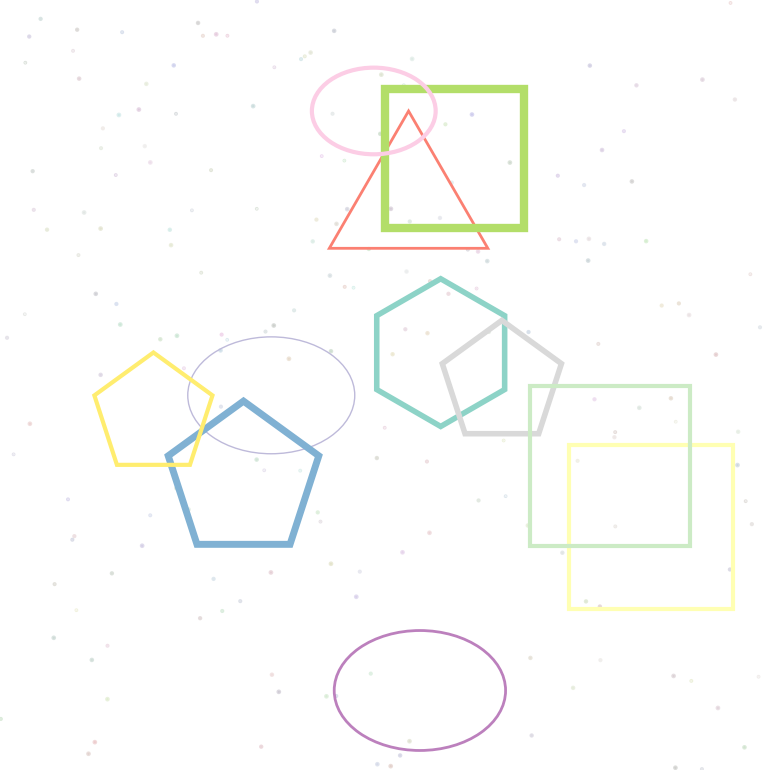[{"shape": "hexagon", "thickness": 2, "radius": 0.48, "center": [0.572, 0.542]}, {"shape": "square", "thickness": 1.5, "radius": 0.53, "center": [0.845, 0.316]}, {"shape": "oval", "thickness": 0.5, "radius": 0.54, "center": [0.352, 0.487]}, {"shape": "triangle", "thickness": 1, "radius": 0.59, "center": [0.531, 0.737]}, {"shape": "pentagon", "thickness": 2.5, "radius": 0.51, "center": [0.316, 0.376]}, {"shape": "square", "thickness": 3, "radius": 0.45, "center": [0.59, 0.794]}, {"shape": "oval", "thickness": 1.5, "radius": 0.4, "center": [0.485, 0.856]}, {"shape": "pentagon", "thickness": 2, "radius": 0.41, "center": [0.652, 0.503]}, {"shape": "oval", "thickness": 1, "radius": 0.56, "center": [0.545, 0.103]}, {"shape": "square", "thickness": 1.5, "radius": 0.52, "center": [0.792, 0.395]}, {"shape": "pentagon", "thickness": 1.5, "radius": 0.4, "center": [0.199, 0.462]}]